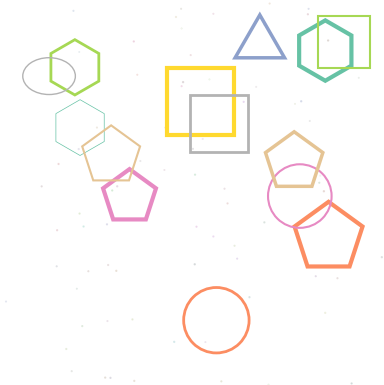[{"shape": "hexagon", "thickness": 3, "radius": 0.39, "center": [0.845, 0.869]}, {"shape": "hexagon", "thickness": 0.5, "radius": 0.36, "center": [0.208, 0.669]}, {"shape": "pentagon", "thickness": 3, "radius": 0.46, "center": [0.853, 0.383]}, {"shape": "circle", "thickness": 2, "radius": 0.42, "center": [0.562, 0.168]}, {"shape": "triangle", "thickness": 2.5, "radius": 0.37, "center": [0.675, 0.887]}, {"shape": "pentagon", "thickness": 3, "radius": 0.36, "center": [0.336, 0.488]}, {"shape": "circle", "thickness": 1.5, "radius": 0.41, "center": [0.779, 0.491]}, {"shape": "square", "thickness": 1.5, "radius": 0.34, "center": [0.894, 0.89]}, {"shape": "hexagon", "thickness": 2, "radius": 0.36, "center": [0.194, 0.825]}, {"shape": "square", "thickness": 3, "radius": 0.44, "center": [0.522, 0.736]}, {"shape": "pentagon", "thickness": 2.5, "radius": 0.39, "center": [0.764, 0.579]}, {"shape": "pentagon", "thickness": 1.5, "radius": 0.4, "center": [0.289, 0.595]}, {"shape": "square", "thickness": 2, "radius": 0.37, "center": [0.57, 0.679]}, {"shape": "oval", "thickness": 1, "radius": 0.34, "center": [0.127, 0.802]}]